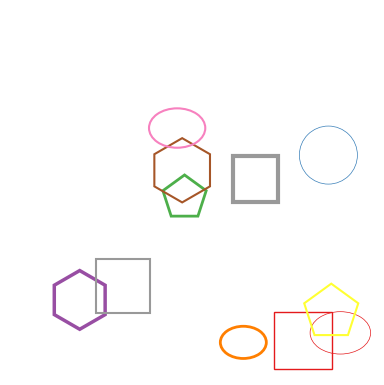[{"shape": "oval", "thickness": 0.5, "radius": 0.39, "center": [0.884, 0.135]}, {"shape": "square", "thickness": 1, "radius": 0.37, "center": [0.787, 0.116]}, {"shape": "circle", "thickness": 0.5, "radius": 0.38, "center": [0.853, 0.597]}, {"shape": "pentagon", "thickness": 2, "radius": 0.3, "center": [0.479, 0.486]}, {"shape": "hexagon", "thickness": 2.5, "radius": 0.38, "center": [0.207, 0.221]}, {"shape": "oval", "thickness": 2, "radius": 0.3, "center": [0.632, 0.111]}, {"shape": "pentagon", "thickness": 1.5, "radius": 0.37, "center": [0.86, 0.189]}, {"shape": "hexagon", "thickness": 1.5, "radius": 0.42, "center": [0.473, 0.558]}, {"shape": "oval", "thickness": 1.5, "radius": 0.37, "center": [0.46, 0.667]}, {"shape": "square", "thickness": 1.5, "radius": 0.35, "center": [0.32, 0.258]}, {"shape": "square", "thickness": 3, "radius": 0.3, "center": [0.663, 0.535]}]